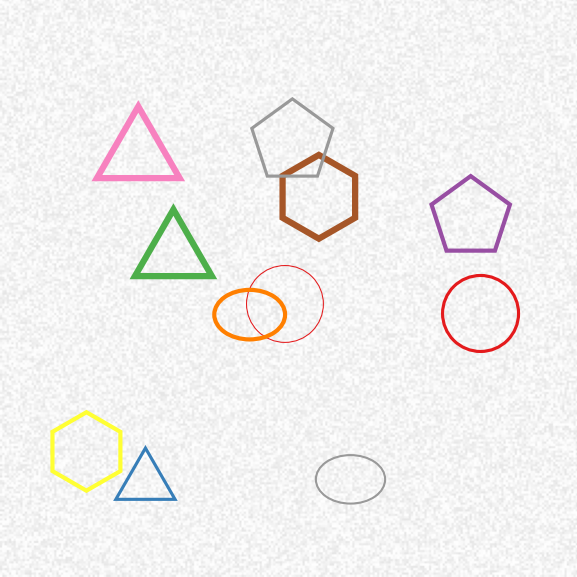[{"shape": "circle", "thickness": 0.5, "radius": 0.33, "center": [0.493, 0.473]}, {"shape": "circle", "thickness": 1.5, "radius": 0.33, "center": [0.832, 0.456]}, {"shape": "triangle", "thickness": 1.5, "radius": 0.3, "center": [0.252, 0.164]}, {"shape": "triangle", "thickness": 3, "radius": 0.38, "center": [0.3, 0.559]}, {"shape": "pentagon", "thickness": 2, "radius": 0.36, "center": [0.815, 0.623]}, {"shape": "oval", "thickness": 2, "radius": 0.31, "center": [0.432, 0.454]}, {"shape": "hexagon", "thickness": 2, "radius": 0.34, "center": [0.15, 0.217]}, {"shape": "hexagon", "thickness": 3, "radius": 0.36, "center": [0.552, 0.658]}, {"shape": "triangle", "thickness": 3, "radius": 0.41, "center": [0.239, 0.732]}, {"shape": "pentagon", "thickness": 1.5, "radius": 0.37, "center": [0.506, 0.754]}, {"shape": "oval", "thickness": 1, "radius": 0.3, "center": [0.607, 0.169]}]